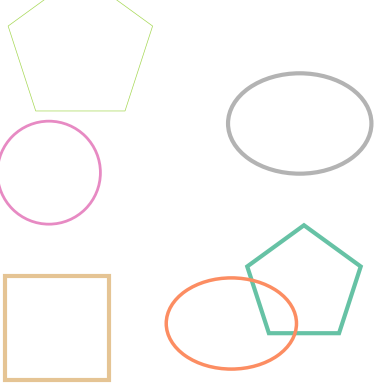[{"shape": "pentagon", "thickness": 3, "radius": 0.77, "center": [0.79, 0.26]}, {"shape": "oval", "thickness": 2.5, "radius": 0.85, "center": [0.601, 0.16]}, {"shape": "circle", "thickness": 2, "radius": 0.67, "center": [0.127, 0.552]}, {"shape": "pentagon", "thickness": 0.5, "radius": 0.99, "center": [0.209, 0.871]}, {"shape": "square", "thickness": 3, "radius": 0.68, "center": [0.149, 0.147]}, {"shape": "oval", "thickness": 3, "radius": 0.93, "center": [0.779, 0.679]}]